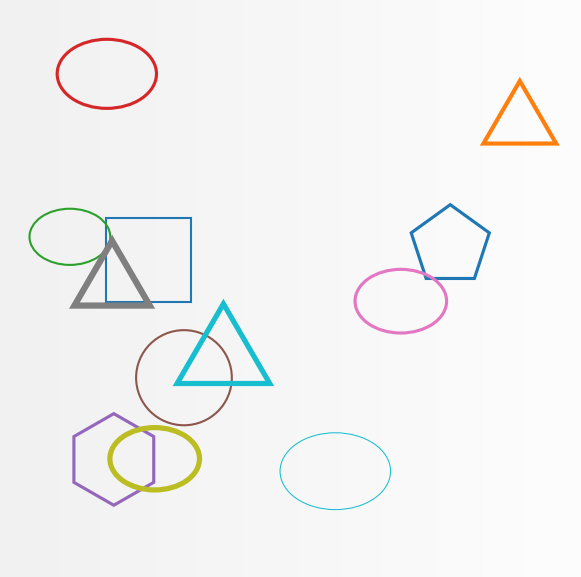[{"shape": "pentagon", "thickness": 1.5, "radius": 0.35, "center": [0.775, 0.574]}, {"shape": "square", "thickness": 1, "radius": 0.36, "center": [0.255, 0.549]}, {"shape": "triangle", "thickness": 2, "radius": 0.36, "center": [0.894, 0.787]}, {"shape": "oval", "thickness": 1, "radius": 0.35, "center": [0.12, 0.589]}, {"shape": "oval", "thickness": 1.5, "radius": 0.43, "center": [0.184, 0.871]}, {"shape": "hexagon", "thickness": 1.5, "radius": 0.4, "center": [0.196, 0.204]}, {"shape": "circle", "thickness": 1, "radius": 0.41, "center": [0.317, 0.345]}, {"shape": "oval", "thickness": 1.5, "radius": 0.39, "center": [0.69, 0.478]}, {"shape": "triangle", "thickness": 3, "radius": 0.37, "center": [0.193, 0.507]}, {"shape": "oval", "thickness": 2.5, "radius": 0.39, "center": [0.266, 0.205]}, {"shape": "triangle", "thickness": 2.5, "radius": 0.46, "center": [0.384, 0.381]}, {"shape": "oval", "thickness": 0.5, "radius": 0.48, "center": [0.577, 0.183]}]